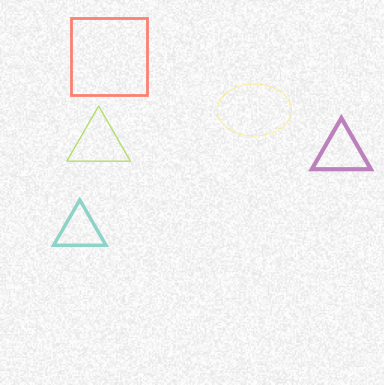[{"shape": "triangle", "thickness": 2.5, "radius": 0.39, "center": [0.207, 0.402]}, {"shape": "square", "thickness": 2, "radius": 0.5, "center": [0.283, 0.854]}, {"shape": "triangle", "thickness": 1, "radius": 0.48, "center": [0.256, 0.629]}, {"shape": "triangle", "thickness": 3, "radius": 0.44, "center": [0.887, 0.605]}, {"shape": "oval", "thickness": 0.5, "radius": 0.48, "center": [0.661, 0.714]}]